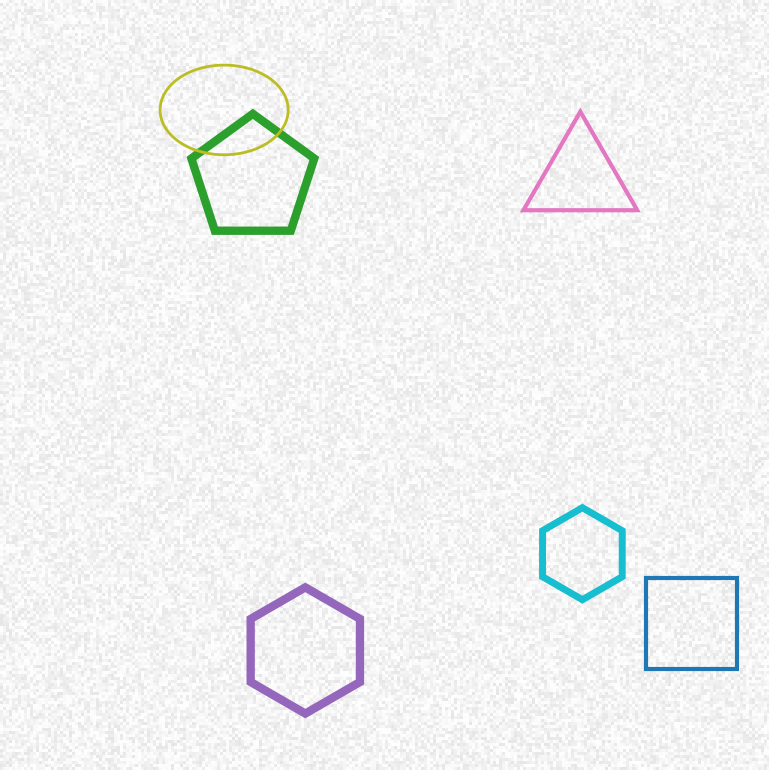[{"shape": "square", "thickness": 1.5, "radius": 0.29, "center": [0.898, 0.19]}, {"shape": "pentagon", "thickness": 3, "radius": 0.42, "center": [0.328, 0.768]}, {"shape": "hexagon", "thickness": 3, "radius": 0.41, "center": [0.396, 0.155]}, {"shape": "triangle", "thickness": 1.5, "radius": 0.43, "center": [0.754, 0.77]}, {"shape": "oval", "thickness": 1, "radius": 0.42, "center": [0.291, 0.857]}, {"shape": "hexagon", "thickness": 2.5, "radius": 0.3, "center": [0.756, 0.281]}]